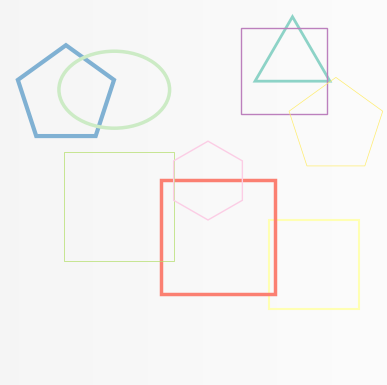[{"shape": "triangle", "thickness": 2, "radius": 0.56, "center": [0.755, 0.845]}, {"shape": "square", "thickness": 1.5, "radius": 0.58, "center": [0.811, 0.313]}, {"shape": "square", "thickness": 2.5, "radius": 0.74, "center": [0.563, 0.384]}, {"shape": "pentagon", "thickness": 3, "radius": 0.65, "center": [0.17, 0.752]}, {"shape": "square", "thickness": 0.5, "radius": 0.71, "center": [0.307, 0.463]}, {"shape": "hexagon", "thickness": 1, "radius": 0.51, "center": [0.537, 0.531]}, {"shape": "square", "thickness": 1, "radius": 0.56, "center": [0.733, 0.816]}, {"shape": "oval", "thickness": 2.5, "radius": 0.71, "center": [0.295, 0.767]}, {"shape": "pentagon", "thickness": 0.5, "radius": 0.64, "center": [0.867, 0.672]}]